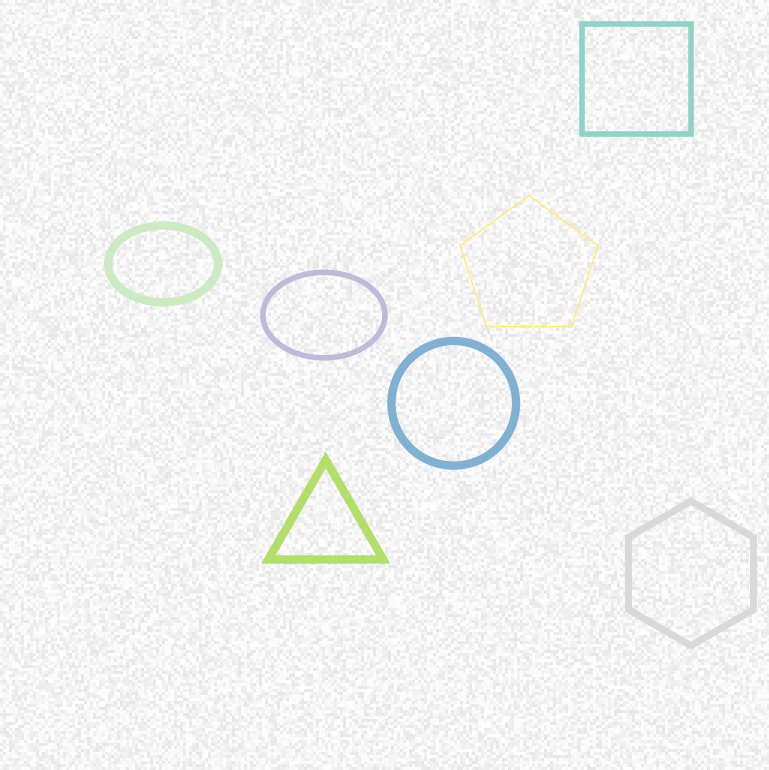[{"shape": "square", "thickness": 2, "radius": 0.36, "center": [0.826, 0.897]}, {"shape": "oval", "thickness": 2, "radius": 0.4, "center": [0.421, 0.591]}, {"shape": "circle", "thickness": 3, "radius": 0.4, "center": [0.589, 0.476]}, {"shape": "triangle", "thickness": 3, "radius": 0.43, "center": [0.423, 0.316]}, {"shape": "hexagon", "thickness": 2.5, "radius": 0.47, "center": [0.897, 0.255]}, {"shape": "oval", "thickness": 3, "radius": 0.36, "center": [0.212, 0.657]}, {"shape": "pentagon", "thickness": 0.5, "radius": 0.47, "center": [0.687, 0.652]}]